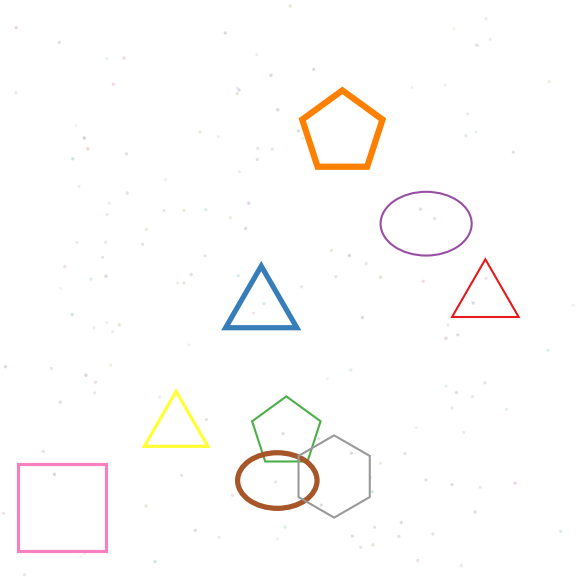[{"shape": "triangle", "thickness": 1, "radius": 0.33, "center": [0.84, 0.484]}, {"shape": "triangle", "thickness": 2.5, "radius": 0.36, "center": [0.452, 0.467]}, {"shape": "pentagon", "thickness": 1, "radius": 0.31, "center": [0.496, 0.25]}, {"shape": "oval", "thickness": 1, "radius": 0.39, "center": [0.738, 0.612]}, {"shape": "pentagon", "thickness": 3, "radius": 0.37, "center": [0.593, 0.77]}, {"shape": "triangle", "thickness": 1.5, "radius": 0.32, "center": [0.305, 0.258]}, {"shape": "oval", "thickness": 2.5, "radius": 0.34, "center": [0.48, 0.167]}, {"shape": "square", "thickness": 1.5, "radius": 0.38, "center": [0.108, 0.121]}, {"shape": "hexagon", "thickness": 1, "radius": 0.36, "center": [0.579, 0.174]}]